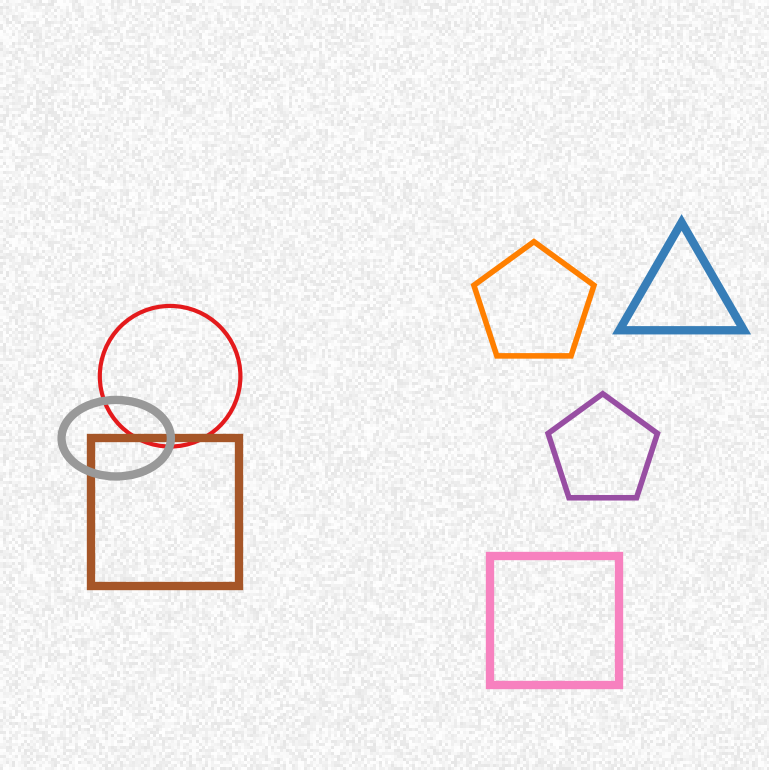[{"shape": "circle", "thickness": 1.5, "radius": 0.46, "center": [0.221, 0.511]}, {"shape": "triangle", "thickness": 3, "radius": 0.47, "center": [0.885, 0.618]}, {"shape": "pentagon", "thickness": 2, "radius": 0.37, "center": [0.783, 0.414]}, {"shape": "pentagon", "thickness": 2, "radius": 0.41, "center": [0.693, 0.604]}, {"shape": "square", "thickness": 3, "radius": 0.48, "center": [0.214, 0.335]}, {"shape": "square", "thickness": 3, "radius": 0.42, "center": [0.72, 0.194]}, {"shape": "oval", "thickness": 3, "radius": 0.35, "center": [0.151, 0.431]}]